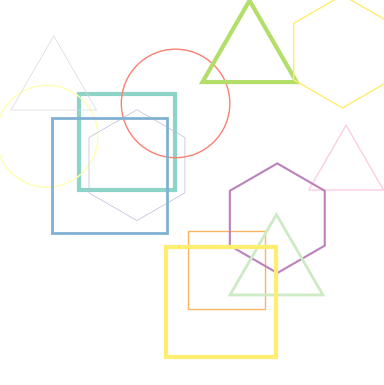[{"shape": "square", "thickness": 3, "radius": 0.62, "center": [0.329, 0.632]}, {"shape": "circle", "thickness": 1, "radius": 0.66, "center": [0.122, 0.646]}, {"shape": "hexagon", "thickness": 0.5, "radius": 0.72, "center": [0.356, 0.571]}, {"shape": "circle", "thickness": 1, "radius": 0.7, "center": [0.456, 0.731]}, {"shape": "square", "thickness": 2, "radius": 0.75, "center": [0.285, 0.543]}, {"shape": "square", "thickness": 1, "radius": 0.5, "center": [0.588, 0.299]}, {"shape": "triangle", "thickness": 3, "radius": 0.71, "center": [0.648, 0.857]}, {"shape": "triangle", "thickness": 1, "radius": 0.56, "center": [0.899, 0.563]}, {"shape": "triangle", "thickness": 0.5, "radius": 0.64, "center": [0.14, 0.778]}, {"shape": "hexagon", "thickness": 1.5, "radius": 0.71, "center": [0.72, 0.433]}, {"shape": "triangle", "thickness": 2, "radius": 0.7, "center": [0.718, 0.304]}, {"shape": "hexagon", "thickness": 1, "radius": 0.73, "center": [0.89, 0.866]}, {"shape": "square", "thickness": 3, "radius": 0.71, "center": [0.573, 0.216]}]